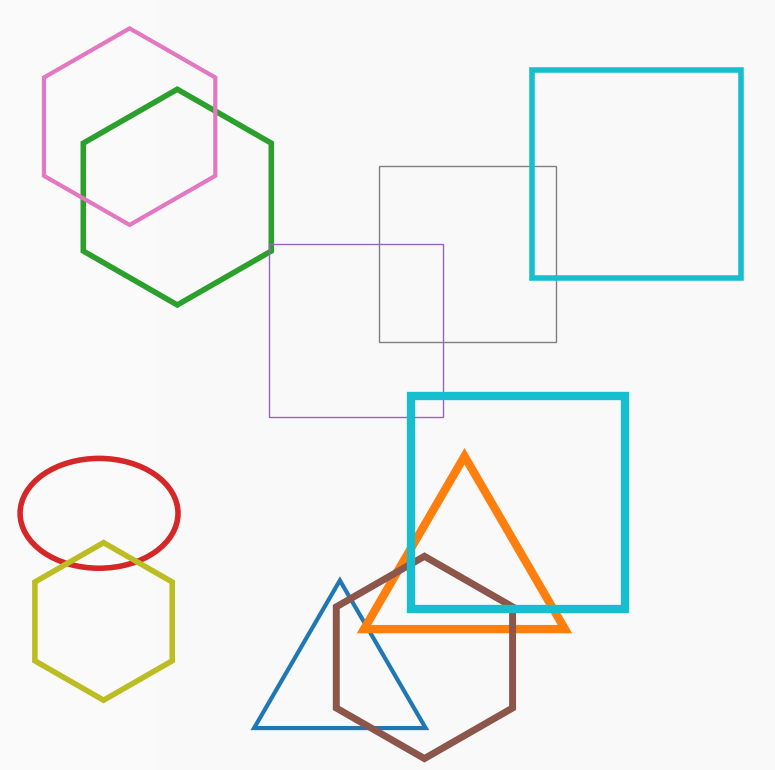[{"shape": "triangle", "thickness": 1.5, "radius": 0.64, "center": [0.439, 0.118]}, {"shape": "triangle", "thickness": 3, "radius": 0.75, "center": [0.599, 0.258]}, {"shape": "hexagon", "thickness": 2, "radius": 0.7, "center": [0.229, 0.744]}, {"shape": "oval", "thickness": 2, "radius": 0.51, "center": [0.128, 0.333]}, {"shape": "square", "thickness": 0.5, "radius": 0.56, "center": [0.46, 0.571]}, {"shape": "hexagon", "thickness": 2.5, "radius": 0.66, "center": [0.548, 0.146]}, {"shape": "hexagon", "thickness": 1.5, "radius": 0.64, "center": [0.167, 0.836]}, {"shape": "square", "thickness": 0.5, "radius": 0.57, "center": [0.604, 0.67]}, {"shape": "hexagon", "thickness": 2, "radius": 0.51, "center": [0.134, 0.193]}, {"shape": "square", "thickness": 2, "radius": 0.68, "center": [0.822, 0.774]}, {"shape": "square", "thickness": 3, "radius": 0.69, "center": [0.668, 0.347]}]